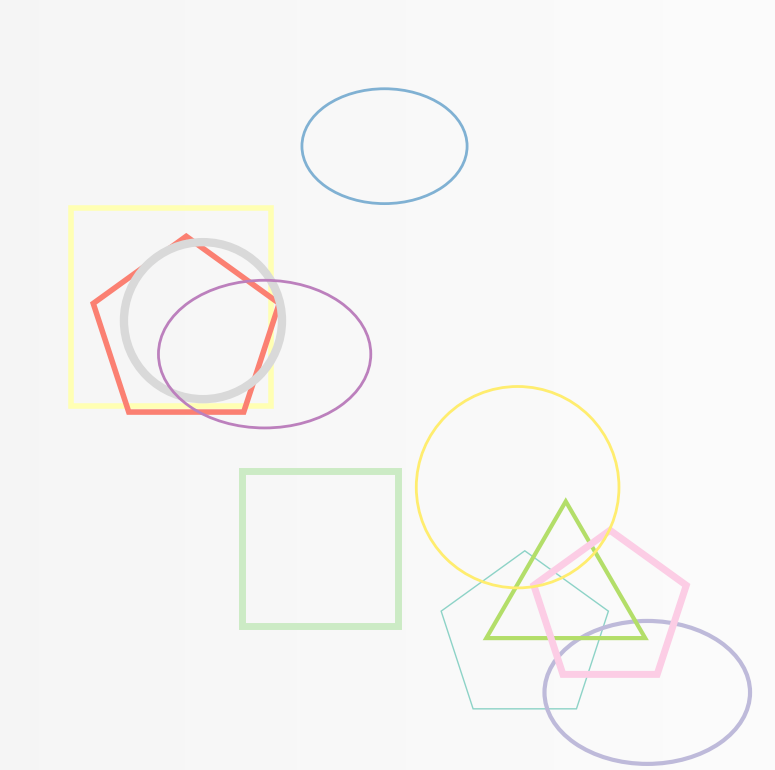[{"shape": "pentagon", "thickness": 0.5, "radius": 0.57, "center": [0.677, 0.171]}, {"shape": "square", "thickness": 2, "radius": 0.64, "center": [0.221, 0.601]}, {"shape": "oval", "thickness": 1.5, "radius": 0.66, "center": [0.835, 0.101]}, {"shape": "pentagon", "thickness": 2, "radius": 0.63, "center": [0.24, 0.567]}, {"shape": "oval", "thickness": 1, "radius": 0.53, "center": [0.496, 0.81]}, {"shape": "triangle", "thickness": 1.5, "radius": 0.59, "center": [0.73, 0.23]}, {"shape": "pentagon", "thickness": 2.5, "radius": 0.52, "center": [0.787, 0.208]}, {"shape": "circle", "thickness": 3, "radius": 0.51, "center": [0.262, 0.584]}, {"shape": "oval", "thickness": 1, "radius": 0.68, "center": [0.341, 0.54]}, {"shape": "square", "thickness": 2.5, "radius": 0.5, "center": [0.413, 0.288]}, {"shape": "circle", "thickness": 1, "radius": 0.65, "center": [0.668, 0.367]}]